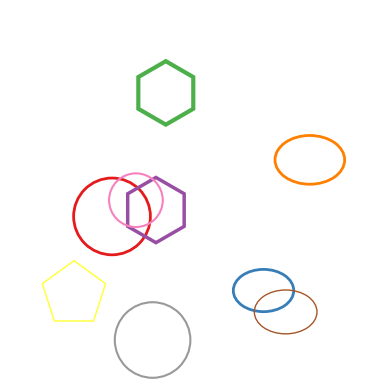[{"shape": "circle", "thickness": 2, "radius": 0.5, "center": [0.291, 0.438]}, {"shape": "oval", "thickness": 2, "radius": 0.39, "center": [0.684, 0.245]}, {"shape": "hexagon", "thickness": 3, "radius": 0.41, "center": [0.431, 0.759]}, {"shape": "hexagon", "thickness": 2.5, "radius": 0.42, "center": [0.405, 0.454]}, {"shape": "oval", "thickness": 2, "radius": 0.45, "center": [0.805, 0.585]}, {"shape": "pentagon", "thickness": 1, "radius": 0.43, "center": [0.192, 0.236]}, {"shape": "oval", "thickness": 1, "radius": 0.41, "center": [0.742, 0.19]}, {"shape": "circle", "thickness": 1.5, "radius": 0.35, "center": [0.353, 0.48]}, {"shape": "circle", "thickness": 1.5, "radius": 0.49, "center": [0.396, 0.117]}]